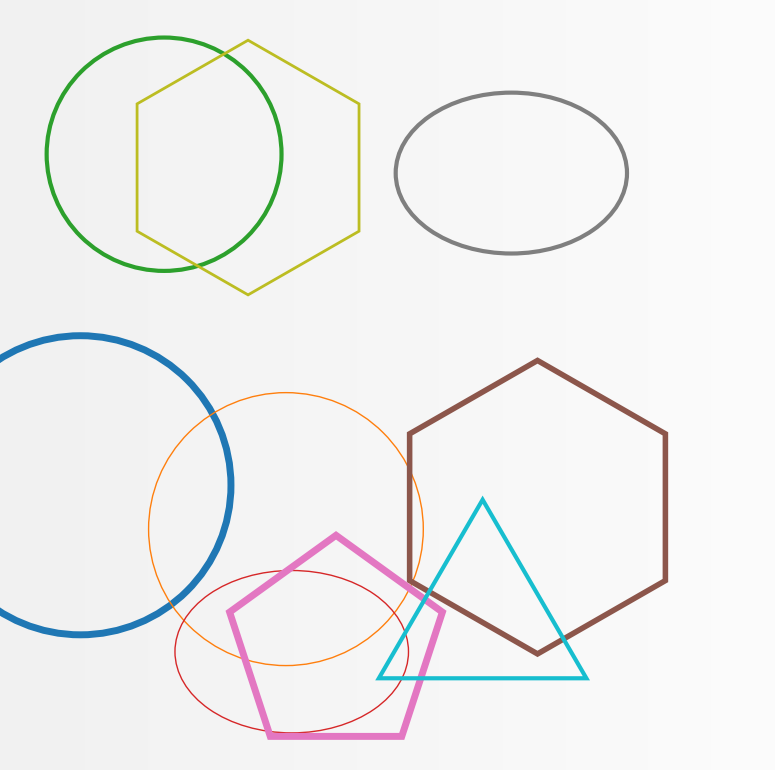[{"shape": "circle", "thickness": 2.5, "radius": 0.97, "center": [0.104, 0.37]}, {"shape": "circle", "thickness": 0.5, "radius": 0.89, "center": [0.369, 0.313]}, {"shape": "circle", "thickness": 1.5, "radius": 0.76, "center": [0.212, 0.8]}, {"shape": "oval", "thickness": 0.5, "radius": 0.75, "center": [0.376, 0.154]}, {"shape": "hexagon", "thickness": 2, "radius": 0.95, "center": [0.694, 0.341]}, {"shape": "pentagon", "thickness": 2.5, "radius": 0.72, "center": [0.434, 0.16]}, {"shape": "oval", "thickness": 1.5, "radius": 0.75, "center": [0.66, 0.775]}, {"shape": "hexagon", "thickness": 1, "radius": 0.83, "center": [0.32, 0.782]}, {"shape": "triangle", "thickness": 1.5, "radius": 0.77, "center": [0.623, 0.196]}]